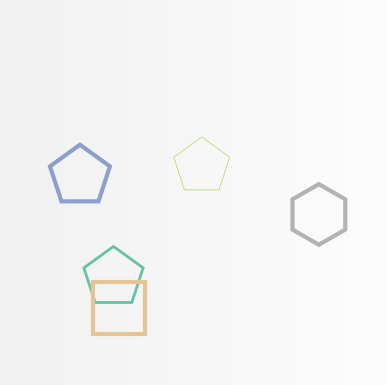[{"shape": "pentagon", "thickness": 2, "radius": 0.4, "center": [0.293, 0.279]}, {"shape": "pentagon", "thickness": 3, "radius": 0.41, "center": [0.206, 0.543]}, {"shape": "pentagon", "thickness": 0.5, "radius": 0.38, "center": [0.521, 0.568]}, {"shape": "square", "thickness": 3, "radius": 0.34, "center": [0.308, 0.201]}, {"shape": "hexagon", "thickness": 3, "radius": 0.39, "center": [0.823, 0.443]}]